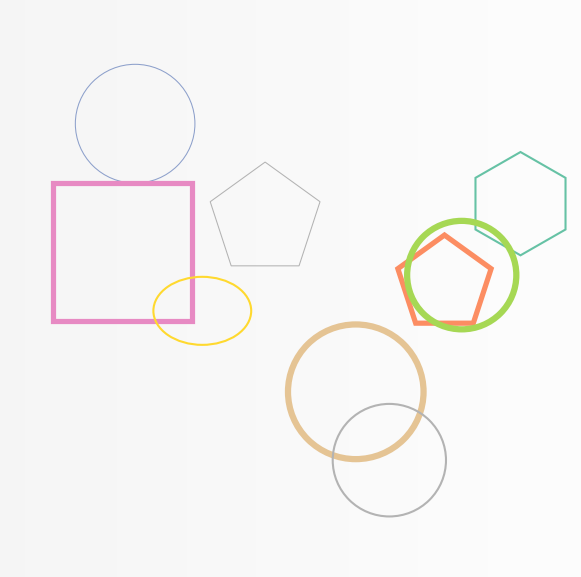[{"shape": "hexagon", "thickness": 1, "radius": 0.45, "center": [0.895, 0.646]}, {"shape": "pentagon", "thickness": 2.5, "radius": 0.42, "center": [0.765, 0.508]}, {"shape": "circle", "thickness": 0.5, "radius": 0.51, "center": [0.232, 0.785]}, {"shape": "square", "thickness": 2.5, "radius": 0.6, "center": [0.21, 0.563]}, {"shape": "circle", "thickness": 3, "radius": 0.47, "center": [0.794, 0.523]}, {"shape": "oval", "thickness": 1, "radius": 0.42, "center": [0.348, 0.461]}, {"shape": "circle", "thickness": 3, "radius": 0.58, "center": [0.612, 0.321]}, {"shape": "pentagon", "thickness": 0.5, "radius": 0.5, "center": [0.456, 0.619]}, {"shape": "circle", "thickness": 1, "radius": 0.49, "center": [0.67, 0.202]}]